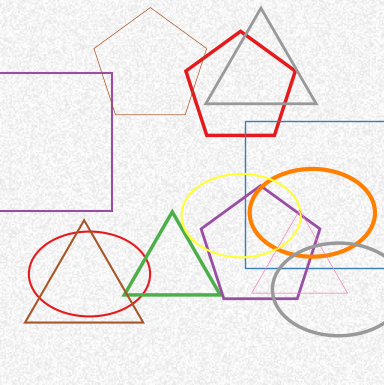[{"shape": "pentagon", "thickness": 2.5, "radius": 0.75, "center": [0.625, 0.769]}, {"shape": "oval", "thickness": 1.5, "radius": 0.79, "center": [0.232, 0.288]}, {"shape": "square", "thickness": 1, "radius": 0.96, "center": [0.828, 0.496]}, {"shape": "triangle", "thickness": 2.5, "radius": 0.72, "center": [0.447, 0.306]}, {"shape": "square", "thickness": 1.5, "radius": 0.89, "center": [0.113, 0.631]}, {"shape": "pentagon", "thickness": 2, "radius": 0.81, "center": [0.677, 0.355]}, {"shape": "oval", "thickness": 3, "radius": 0.81, "center": [0.811, 0.447]}, {"shape": "oval", "thickness": 1.5, "radius": 0.77, "center": [0.626, 0.44]}, {"shape": "triangle", "thickness": 1.5, "radius": 0.89, "center": [0.219, 0.251]}, {"shape": "pentagon", "thickness": 0.5, "radius": 0.77, "center": [0.39, 0.826]}, {"shape": "triangle", "thickness": 0.5, "radius": 0.72, "center": [0.778, 0.311]}, {"shape": "oval", "thickness": 2.5, "radius": 0.86, "center": [0.88, 0.248]}, {"shape": "triangle", "thickness": 2, "radius": 0.83, "center": [0.678, 0.813]}]